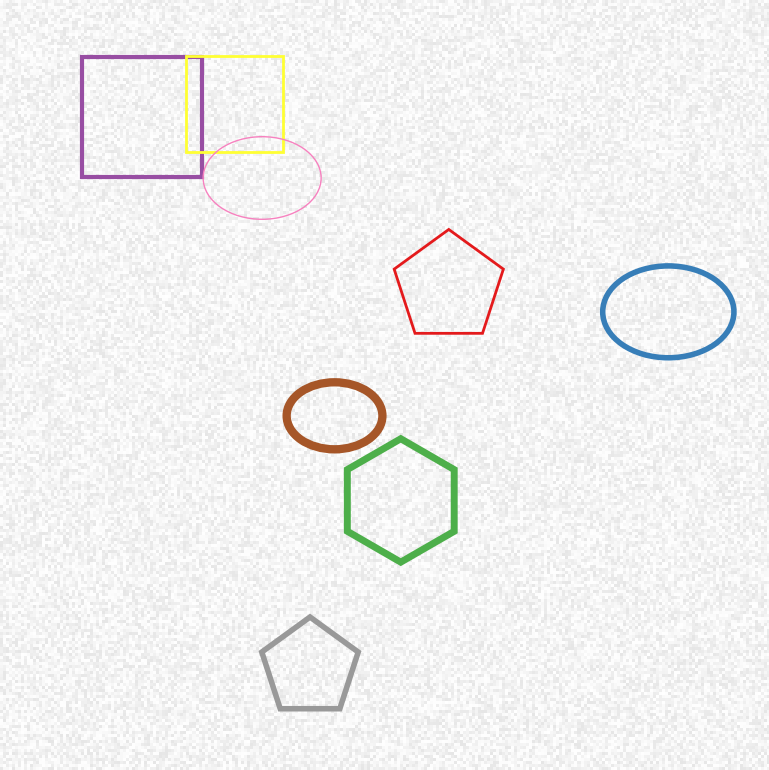[{"shape": "pentagon", "thickness": 1, "radius": 0.37, "center": [0.583, 0.627]}, {"shape": "oval", "thickness": 2, "radius": 0.43, "center": [0.868, 0.595]}, {"shape": "hexagon", "thickness": 2.5, "radius": 0.4, "center": [0.52, 0.35]}, {"shape": "square", "thickness": 1.5, "radius": 0.39, "center": [0.184, 0.849]}, {"shape": "square", "thickness": 1, "radius": 0.31, "center": [0.305, 0.865]}, {"shape": "oval", "thickness": 3, "radius": 0.31, "center": [0.434, 0.46]}, {"shape": "oval", "thickness": 0.5, "radius": 0.38, "center": [0.34, 0.769]}, {"shape": "pentagon", "thickness": 2, "radius": 0.33, "center": [0.403, 0.133]}]